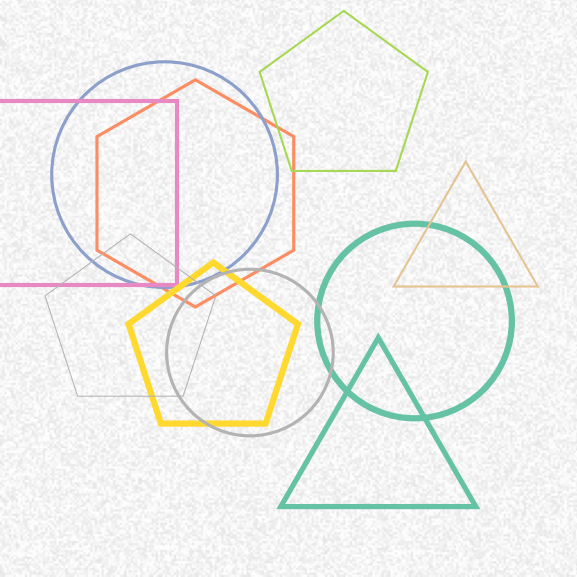[{"shape": "circle", "thickness": 3, "radius": 0.84, "center": [0.718, 0.443]}, {"shape": "triangle", "thickness": 2.5, "radius": 0.97, "center": [0.655, 0.219]}, {"shape": "hexagon", "thickness": 1.5, "radius": 0.98, "center": [0.338, 0.664]}, {"shape": "circle", "thickness": 1.5, "radius": 0.98, "center": [0.285, 0.697]}, {"shape": "square", "thickness": 2, "radius": 0.79, "center": [0.147, 0.665]}, {"shape": "pentagon", "thickness": 1, "radius": 0.77, "center": [0.595, 0.827]}, {"shape": "pentagon", "thickness": 3, "radius": 0.77, "center": [0.369, 0.39]}, {"shape": "triangle", "thickness": 1, "radius": 0.72, "center": [0.806, 0.575]}, {"shape": "circle", "thickness": 1.5, "radius": 0.72, "center": [0.433, 0.389]}, {"shape": "pentagon", "thickness": 0.5, "radius": 0.78, "center": [0.226, 0.439]}]